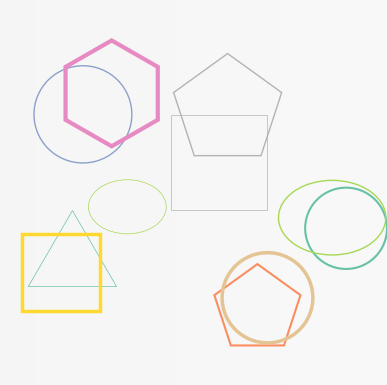[{"shape": "circle", "thickness": 1.5, "radius": 0.53, "center": [0.893, 0.407]}, {"shape": "triangle", "thickness": 0.5, "radius": 0.66, "center": [0.187, 0.322]}, {"shape": "pentagon", "thickness": 1.5, "radius": 0.58, "center": [0.664, 0.197]}, {"shape": "circle", "thickness": 1, "radius": 0.63, "center": [0.214, 0.703]}, {"shape": "hexagon", "thickness": 3, "radius": 0.69, "center": [0.288, 0.758]}, {"shape": "oval", "thickness": 0.5, "radius": 0.5, "center": [0.329, 0.463]}, {"shape": "oval", "thickness": 1, "radius": 0.69, "center": [0.857, 0.435]}, {"shape": "square", "thickness": 2.5, "radius": 0.5, "center": [0.157, 0.292]}, {"shape": "circle", "thickness": 2.5, "radius": 0.59, "center": [0.69, 0.227]}, {"shape": "pentagon", "thickness": 1, "radius": 0.73, "center": [0.587, 0.714]}, {"shape": "square", "thickness": 0.5, "radius": 0.61, "center": [0.565, 0.578]}]